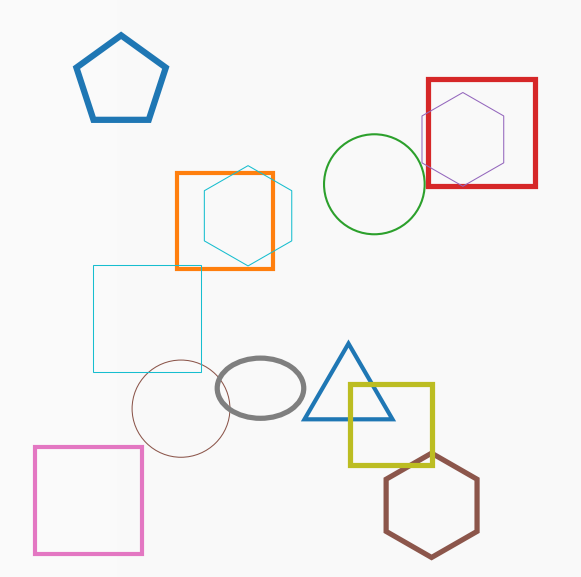[{"shape": "pentagon", "thickness": 3, "radius": 0.4, "center": [0.208, 0.857]}, {"shape": "triangle", "thickness": 2, "radius": 0.44, "center": [0.6, 0.317]}, {"shape": "square", "thickness": 2, "radius": 0.42, "center": [0.388, 0.616]}, {"shape": "circle", "thickness": 1, "radius": 0.43, "center": [0.644, 0.68]}, {"shape": "square", "thickness": 2.5, "radius": 0.46, "center": [0.828, 0.77]}, {"shape": "hexagon", "thickness": 0.5, "radius": 0.41, "center": [0.796, 0.758]}, {"shape": "hexagon", "thickness": 2.5, "radius": 0.45, "center": [0.743, 0.124]}, {"shape": "circle", "thickness": 0.5, "radius": 0.42, "center": [0.311, 0.291]}, {"shape": "square", "thickness": 2, "radius": 0.46, "center": [0.152, 0.132]}, {"shape": "oval", "thickness": 2.5, "radius": 0.37, "center": [0.448, 0.327]}, {"shape": "square", "thickness": 2.5, "radius": 0.35, "center": [0.673, 0.264]}, {"shape": "hexagon", "thickness": 0.5, "radius": 0.43, "center": [0.427, 0.625]}, {"shape": "square", "thickness": 0.5, "radius": 0.46, "center": [0.252, 0.448]}]